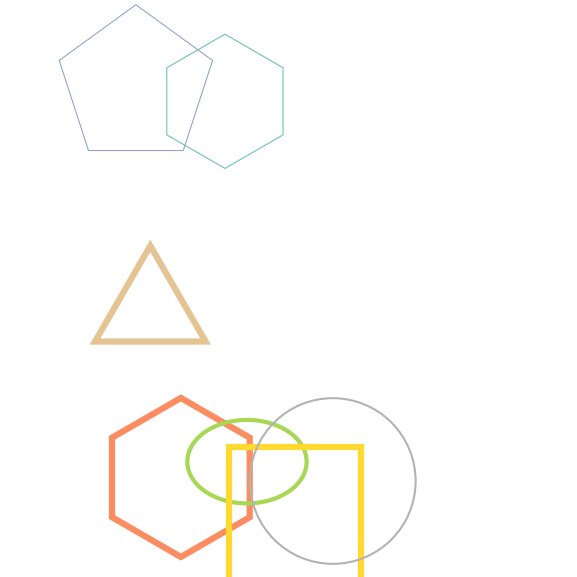[{"shape": "hexagon", "thickness": 0.5, "radius": 0.58, "center": [0.389, 0.824]}, {"shape": "hexagon", "thickness": 3, "radius": 0.69, "center": [0.313, 0.172]}, {"shape": "pentagon", "thickness": 0.5, "radius": 0.7, "center": [0.235, 0.851]}, {"shape": "oval", "thickness": 2, "radius": 0.52, "center": [0.428, 0.2]}, {"shape": "square", "thickness": 3, "radius": 0.57, "center": [0.511, 0.112]}, {"shape": "triangle", "thickness": 3, "radius": 0.55, "center": [0.26, 0.463]}, {"shape": "circle", "thickness": 1, "radius": 0.72, "center": [0.576, 0.166]}]